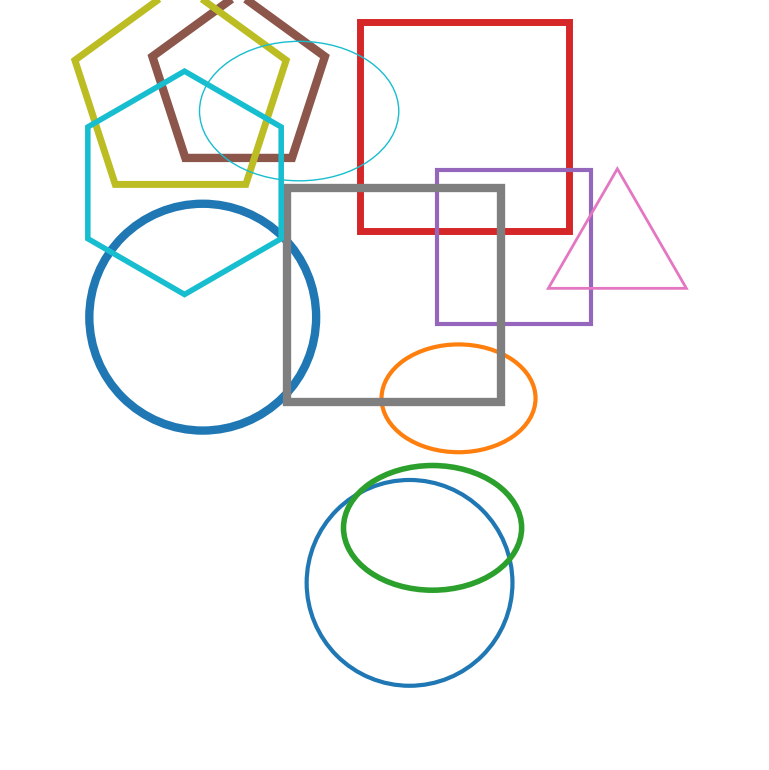[{"shape": "circle", "thickness": 3, "radius": 0.74, "center": [0.263, 0.588]}, {"shape": "circle", "thickness": 1.5, "radius": 0.67, "center": [0.532, 0.243]}, {"shape": "oval", "thickness": 1.5, "radius": 0.5, "center": [0.595, 0.483]}, {"shape": "oval", "thickness": 2, "radius": 0.58, "center": [0.562, 0.314]}, {"shape": "square", "thickness": 2.5, "radius": 0.68, "center": [0.603, 0.836]}, {"shape": "square", "thickness": 1.5, "radius": 0.5, "center": [0.668, 0.679]}, {"shape": "pentagon", "thickness": 3, "radius": 0.59, "center": [0.31, 0.89]}, {"shape": "triangle", "thickness": 1, "radius": 0.52, "center": [0.802, 0.677]}, {"shape": "square", "thickness": 3, "radius": 0.69, "center": [0.512, 0.617]}, {"shape": "pentagon", "thickness": 2.5, "radius": 0.72, "center": [0.234, 0.877]}, {"shape": "oval", "thickness": 0.5, "radius": 0.65, "center": [0.388, 0.856]}, {"shape": "hexagon", "thickness": 2, "radius": 0.73, "center": [0.24, 0.763]}]